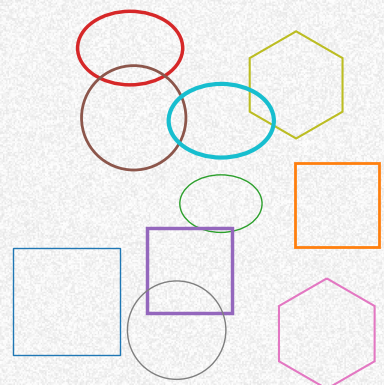[{"shape": "square", "thickness": 1, "radius": 0.69, "center": [0.172, 0.217]}, {"shape": "square", "thickness": 2, "radius": 0.54, "center": [0.876, 0.467]}, {"shape": "oval", "thickness": 1, "radius": 0.53, "center": [0.574, 0.471]}, {"shape": "oval", "thickness": 2.5, "radius": 0.68, "center": [0.338, 0.875]}, {"shape": "square", "thickness": 2.5, "radius": 0.55, "center": [0.493, 0.298]}, {"shape": "circle", "thickness": 2, "radius": 0.68, "center": [0.347, 0.694]}, {"shape": "hexagon", "thickness": 1.5, "radius": 0.72, "center": [0.849, 0.133]}, {"shape": "circle", "thickness": 1, "radius": 0.64, "center": [0.459, 0.142]}, {"shape": "hexagon", "thickness": 1.5, "radius": 0.7, "center": [0.769, 0.779]}, {"shape": "oval", "thickness": 3, "radius": 0.68, "center": [0.575, 0.686]}]